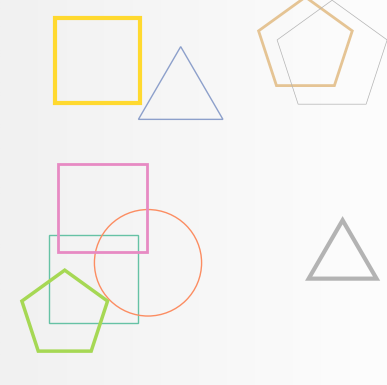[{"shape": "square", "thickness": 1, "radius": 0.57, "center": [0.242, 0.275]}, {"shape": "circle", "thickness": 1, "radius": 0.69, "center": [0.382, 0.317]}, {"shape": "triangle", "thickness": 1, "radius": 0.63, "center": [0.466, 0.753]}, {"shape": "square", "thickness": 2, "radius": 0.57, "center": [0.264, 0.459]}, {"shape": "pentagon", "thickness": 2.5, "radius": 0.58, "center": [0.167, 0.182]}, {"shape": "square", "thickness": 3, "radius": 0.55, "center": [0.252, 0.843]}, {"shape": "pentagon", "thickness": 2, "radius": 0.64, "center": [0.788, 0.881]}, {"shape": "pentagon", "thickness": 0.5, "radius": 0.75, "center": [0.857, 0.85]}, {"shape": "triangle", "thickness": 3, "radius": 0.51, "center": [0.884, 0.327]}]